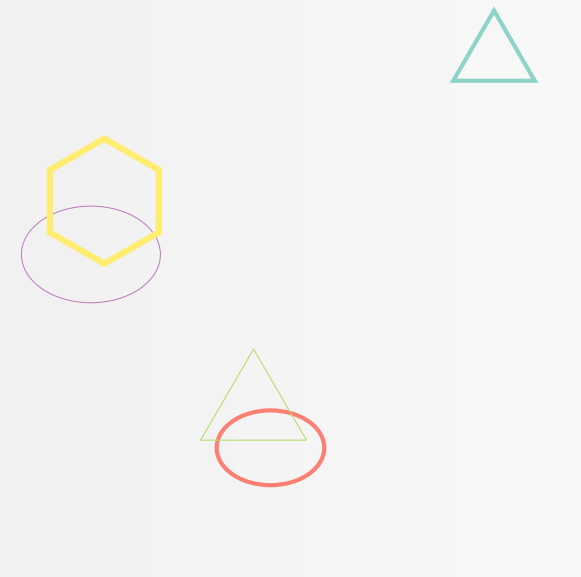[{"shape": "triangle", "thickness": 2, "radius": 0.41, "center": [0.85, 0.9]}, {"shape": "oval", "thickness": 2, "radius": 0.46, "center": [0.465, 0.224]}, {"shape": "triangle", "thickness": 0.5, "radius": 0.53, "center": [0.436, 0.29]}, {"shape": "oval", "thickness": 0.5, "radius": 0.6, "center": [0.156, 0.559]}, {"shape": "hexagon", "thickness": 3, "radius": 0.54, "center": [0.18, 0.651]}]